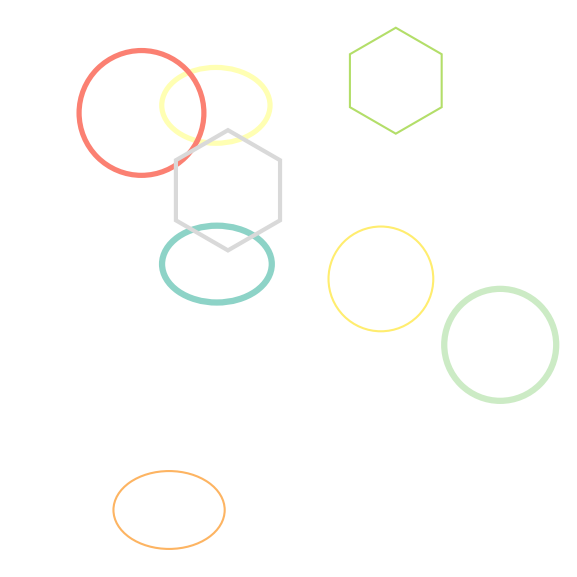[{"shape": "oval", "thickness": 3, "radius": 0.48, "center": [0.376, 0.542]}, {"shape": "oval", "thickness": 2.5, "radius": 0.47, "center": [0.374, 0.817]}, {"shape": "circle", "thickness": 2.5, "radius": 0.54, "center": [0.245, 0.804]}, {"shape": "oval", "thickness": 1, "radius": 0.48, "center": [0.293, 0.116]}, {"shape": "hexagon", "thickness": 1, "radius": 0.46, "center": [0.685, 0.859]}, {"shape": "hexagon", "thickness": 2, "radius": 0.52, "center": [0.395, 0.67]}, {"shape": "circle", "thickness": 3, "radius": 0.48, "center": [0.866, 0.402]}, {"shape": "circle", "thickness": 1, "radius": 0.45, "center": [0.66, 0.516]}]